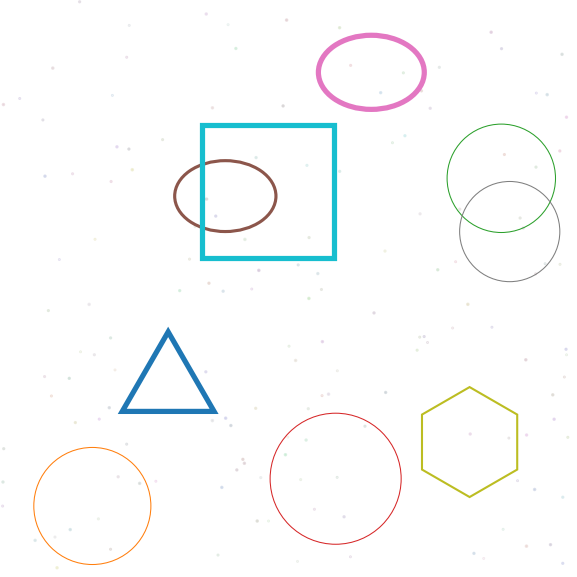[{"shape": "triangle", "thickness": 2.5, "radius": 0.46, "center": [0.291, 0.333]}, {"shape": "circle", "thickness": 0.5, "radius": 0.51, "center": [0.16, 0.123]}, {"shape": "circle", "thickness": 0.5, "radius": 0.47, "center": [0.868, 0.69]}, {"shape": "circle", "thickness": 0.5, "radius": 0.57, "center": [0.581, 0.17]}, {"shape": "oval", "thickness": 1.5, "radius": 0.44, "center": [0.39, 0.66]}, {"shape": "oval", "thickness": 2.5, "radius": 0.46, "center": [0.643, 0.874]}, {"shape": "circle", "thickness": 0.5, "radius": 0.43, "center": [0.883, 0.598]}, {"shape": "hexagon", "thickness": 1, "radius": 0.48, "center": [0.813, 0.234]}, {"shape": "square", "thickness": 2.5, "radius": 0.57, "center": [0.464, 0.668]}]